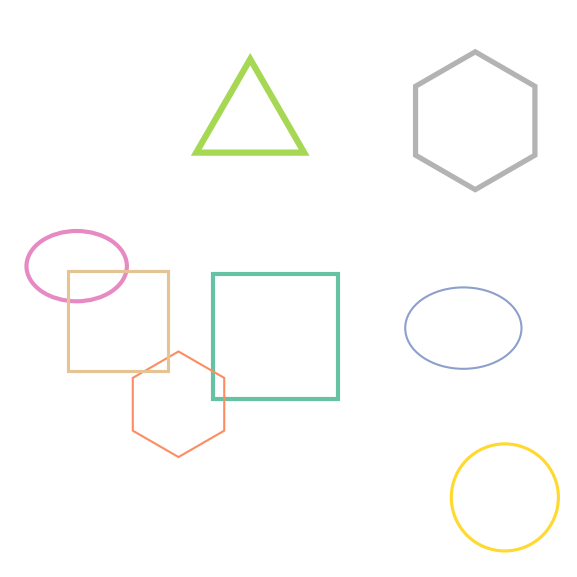[{"shape": "square", "thickness": 2, "radius": 0.54, "center": [0.477, 0.416]}, {"shape": "hexagon", "thickness": 1, "radius": 0.46, "center": [0.309, 0.299]}, {"shape": "oval", "thickness": 1, "radius": 0.5, "center": [0.802, 0.431]}, {"shape": "oval", "thickness": 2, "radius": 0.43, "center": [0.133, 0.538]}, {"shape": "triangle", "thickness": 3, "radius": 0.54, "center": [0.433, 0.789]}, {"shape": "circle", "thickness": 1.5, "radius": 0.46, "center": [0.874, 0.138]}, {"shape": "square", "thickness": 1.5, "radius": 0.43, "center": [0.204, 0.444]}, {"shape": "hexagon", "thickness": 2.5, "radius": 0.6, "center": [0.823, 0.79]}]